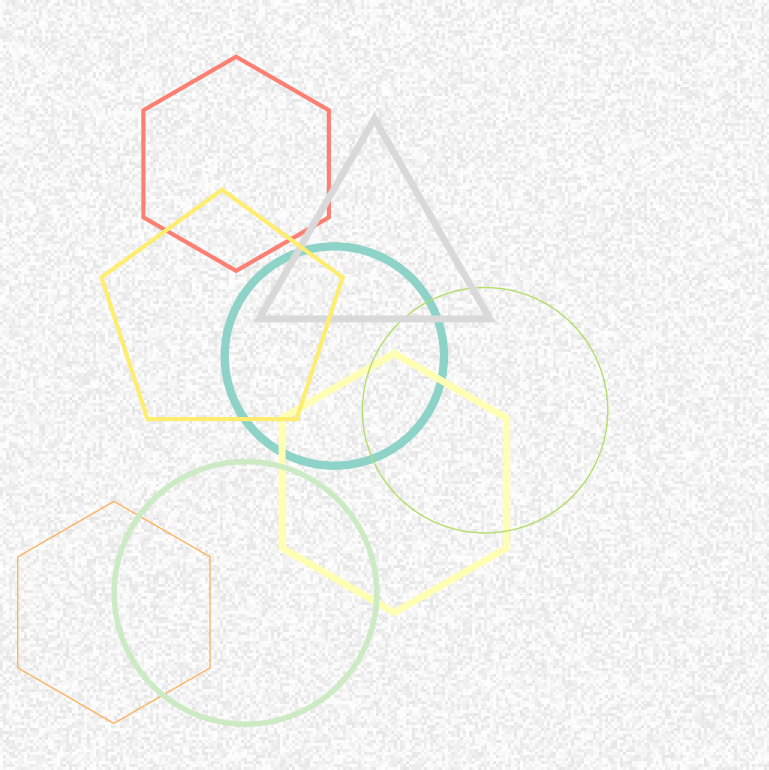[{"shape": "circle", "thickness": 3, "radius": 0.71, "center": [0.434, 0.538]}, {"shape": "hexagon", "thickness": 2.5, "radius": 0.84, "center": [0.512, 0.373]}, {"shape": "hexagon", "thickness": 1.5, "radius": 0.7, "center": [0.307, 0.787]}, {"shape": "hexagon", "thickness": 0.5, "radius": 0.72, "center": [0.148, 0.205]}, {"shape": "circle", "thickness": 0.5, "radius": 0.8, "center": [0.63, 0.467]}, {"shape": "triangle", "thickness": 2.5, "radius": 0.87, "center": [0.486, 0.672]}, {"shape": "circle", "thickness": 2, "radius": 0.85, "center": [0.319, 0.23]}, {"shape": "pentagon", "thickness": 1.5, "radius": 0.82, "center": [0.288, 0.589]}]